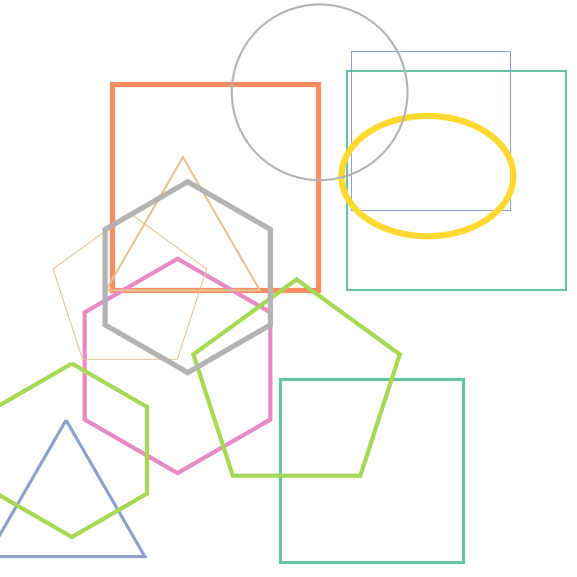[{"shape": "square", "thickness": 1, "radius": 0.95, "center": [0.79, 0.687]}, {"shape": "square", "thickness": 1.5, "radius": 0.79, "center": [0.644, 0.184]}, {"shape": "square", "thickness": 2.5, "radius": 0.89, "center": [0.373, 0.676]}, {"shape": "square", "thickness": 0.5, "radius": 0.69, "center": [0.746, 0.773]}, {"shape": "triangle", "thickness": 1.5, "radius": 0.79, "center": [0.114, 0.114]}, {"shape": "hexagon", "thickness": 2, "radius": 0.93, "center": [0.307, 0.365]}, {"shape": "hexagon", "thickness": 2, "radius": 0.75, "center": [0.124, 0.219]}, {"shape": "pentagon", "thickness": 2, "radius": 0.94, "center": [0.514, 0.327]}, {"shape": "oval", "thickness": 3, "radius": 0.74, "center": [0.74, 0.694]}, {"shape": "triangle", "thickness": 1, "radius": 0.77, "center": [0.317, 0.573]}, {"shape": "pentagon", "thickness": 0.5, "radius": 0.7, "center": [0.225, 0.49]}, {"shape": "circle", "thickness": 1, "radius": 0.76, "center": [0.553, 0.839]}, {"shape": "hexagon", "thickness": 2.5, "radius": 0.83, "center": [0.325, 0.519]}]